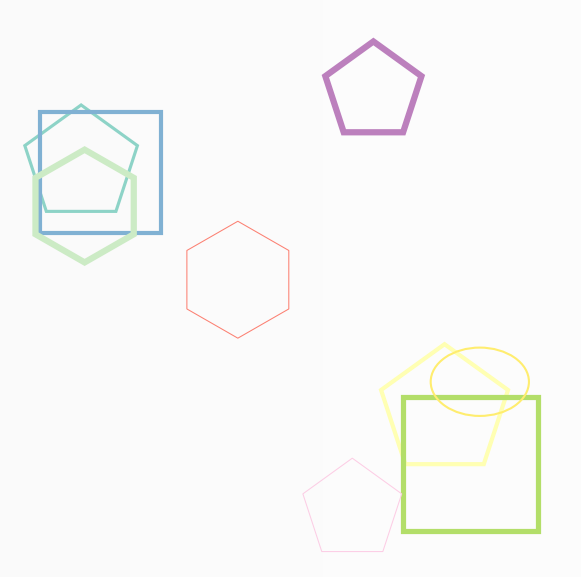[{"shape": "pentagon", "thickness": 1.5, "radius": 0.51, "center": [0.14, 0.716]}, {"shape": "pentagon", "thickness": 2, "radius": 0.57, "center": [0.765, 0.288]}, {"shape": "hexagon", "thickness": 0.5, "radius": 0.51, "center": [0.409, 0.515]}, {"shape": "square", "thickness": 2, "radius": 0.52, "center": [0.173, 0.701]}, {"shape": "square", "thickness": 2.5, "radius": 0.58, "center": [0.81, 0.196]}, {"shape": "pentagon", "thickness": 0.5, "radius": 0.45, "center": [0.606, 0.116]}, {"shape": "pentagon", "thickness": 3, "radius": 0.43, "center": [0.642, 0.84]}, {"shape": "hexagon", "thickness": 3, "radius": 0.49, "center": [0.146, 0.642]}, {"shape": "oval", "thickness": 1, "radius": 0.42, "center": [0.825, 0.338]}]